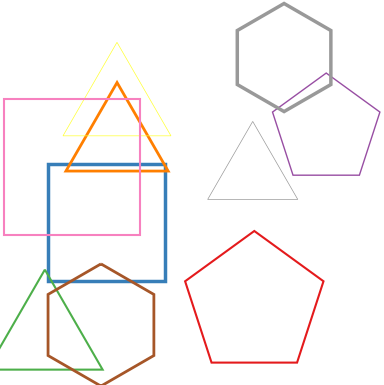[{"shape": "pentagon", "thickness": 1.5, "radius": 0.94, "center": [0.661, 0.211]}, {"shape": "square", "thickness": 2.5, "radius": 0.76, "center": [0.277, 0.421]}, {"shape": "triangle", "thickness": 1.5, "radius": 0.87, "center": [0.117, 0.126]}, {"shape": "pentagon", "thickness": 1, "radius": 0.73, "center": [0.847, 0.664]}, {"shape": "triangle", "thickness": 2, "radius": 0.77, "center": [0.304, 0.632]}, {"shape": "triangle", "thickness": 0.5, "radius": 0.81, "center": [0.304, 0.728]}, {"shape": "hexagon", "thickness": 2, "radius": 0.79, "center": [0.262, 0.156]}, {"shape": "square", "thickness": 1.5, "radius": 0.88, "center": [0.188, 0.565]}, {"shape": "triangle", "thickness": 0.5, "radius": 0.68, "center": [0.656, 0.55]}, {"shape": "hexagon", "thickness": 2.5, "radius": 0.7, "center": [0.738, 0.851]}]